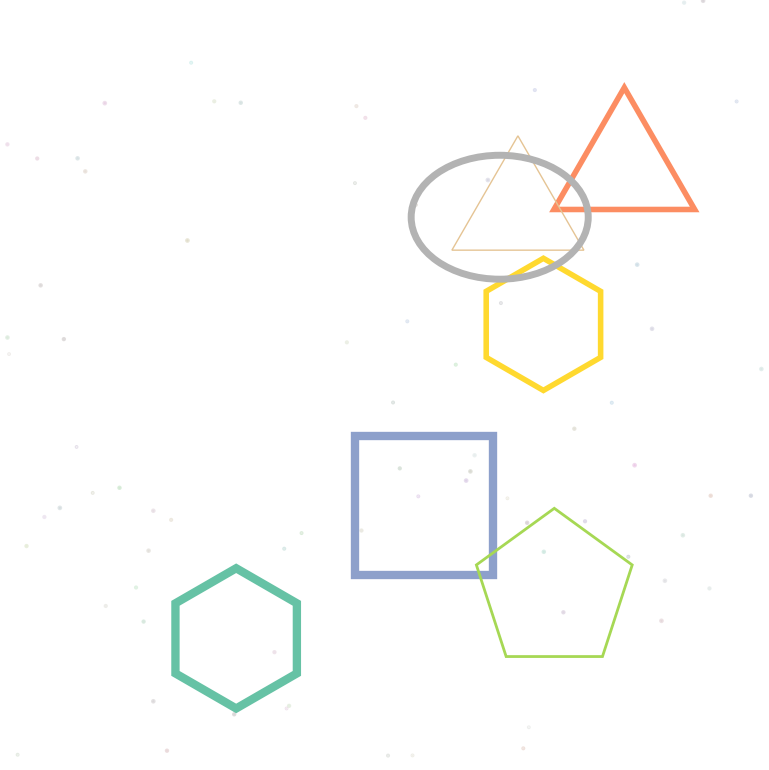[{"shape": "hexagon", "thickness": 3, "radius": 0.46, "center": [0.307, 0.171]}, {"shape": "triangle", "thickness": 2, "radius": 0.53, "center": [0.811, 0.781]}, {"shape": "square", "thickness": 3, "radius": 0.45, "center": [0.551, 0.344]}, {"shape": "pentagon", "thickness": 1, "radius": 0.53, "center": [0.72, 0.233]}, {"shape": "hexagon", "thickness": 2, "radius": 0.43, "center": [0.706, 0.579]}, {"shape": "triangle", "thickness": 0.5, "radius": 0.49, "center": [0.673, 0.725]}, {"shape": "oval", "thickness": 2.5, "radius": 0.57, "center": [0.649, 0.718]}]